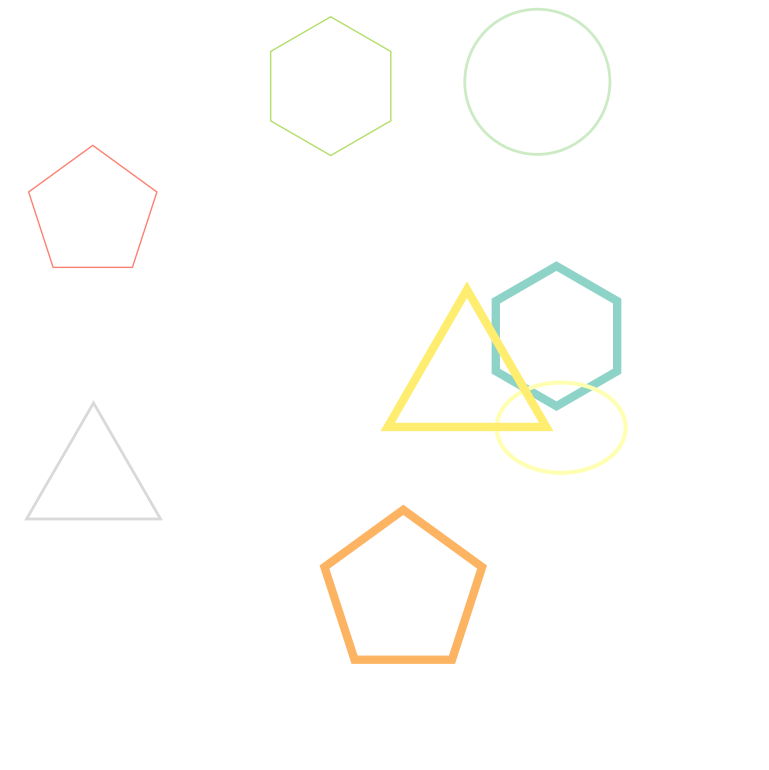[{"shape": "hexagon", "thickness": 3, "radius": 0.46, "center": [0.723, 0.563]}, {"shape": "oval", "thickness": 1.5, "radius": 0.42, "center": [0.729, 0.445]}, {"shape": "pentagon", "thickness": 0.5, "radius": 0.44, "center": [0.12, 0.724]}, {"shape": "pentagon", "thickness": 3, "radius": 0.54, "center": [0.524, 0.23]}, {"shape": "hexagon", "thickness": 0.5, "radius": 0.45, "center": [0.43, 0.888]}, {"shape": "triangle", "thickness": 1, "radius": 0.5, "center": [0.121, 0.376]}, {"shape": "circle", "thickness": 1, "radius": 0.47, "center": [0.698, 0.894]}, {"shape": "triangle", "thickness": 3, "radius": 0.59, "center": [0.606, 0.505]}]